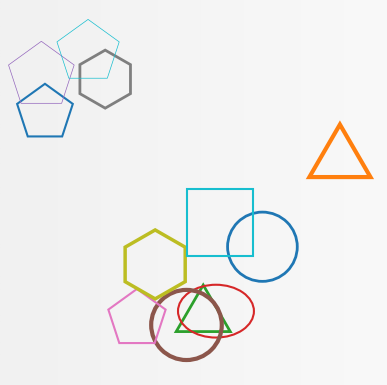[{"shape": "circle", "thickness": 2, "radius": 0.45, "center": [0.677, 0.359]}, {"shape": "pentagon", "thickness": 1.5, "radius": 0.38, "center": [0.116, 0.707]}, {"shape": "triangle", "thickness": 3, "radius": 0.45, "center": [0.877, 0.586]}, {"shape": "triangle", "thickness": 2, "radius": 0.4, "center": [0.524, 0.179]}, {"shape": "oval", "thickness": 1.5, "radius": 0.49, "center": [0.557, 0.192]}, {"shape": "pentagon", "thickness": 0.5, "radius": 0.45, "center": [0.107, 0.804]}, {"shape": "circle", "thickness": 3, "radius": 0.46, "center": [0.481, 0.156]}, {"shape": "pentagon", "thickness": 1.5, "radius": 0.39, "center": [0.354, 0.172]}, {"shape": "hexagon", "thickness": 2, "radius": 0.38, "center": [0.271, 0.794]}, {"shape": "hexagon", "thickness": 2.5, "radius": 0.45, "center": [0.4, 0.313]}, {"shape": "square", "thickness": 1.5, "radius": 0.43, "center": [0.568, 0.422]}, {"shape": "pentagon", "thickness": 0.5, "radius": 0.42, "center": [0.227, 0.865]}]